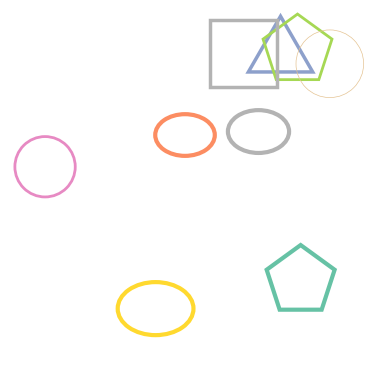[{"shape": "pentagon", "thickness": 3, "radius": 0.46, "center": [0.781, 0.271]}, {"shape": "oval", "thickness": 3, "radius": 0.39, "center": [0.481, 0.649]}, {"shape": "triangle", "thickness": 2.5, "radius": 0.48, "center": [0.729, 0.861]}, {"shape": "circle", "thickness": 2, "radius": 0.39, "center": [0.117, 0.567]}, {"shape": "pentagon", "thickness": 2, "radius": 0.47, "center": [0.773, 0.869]}, {"shape": "oval", "thickness": 3, "radius": 0.49, "center": [0.404, 0.198]}, {"shape": "circle", "thickness": 0.5, "radius": 0.44, "center": [0.857, 0.834]}, {"shape": "square", "thickness": 2.5, "radius": 0.44, "center": [0.633, 0.861]}, {"shape": "oval", "thickness": 3, "radius": 0.4, "center": [0.671, 0.658]}]